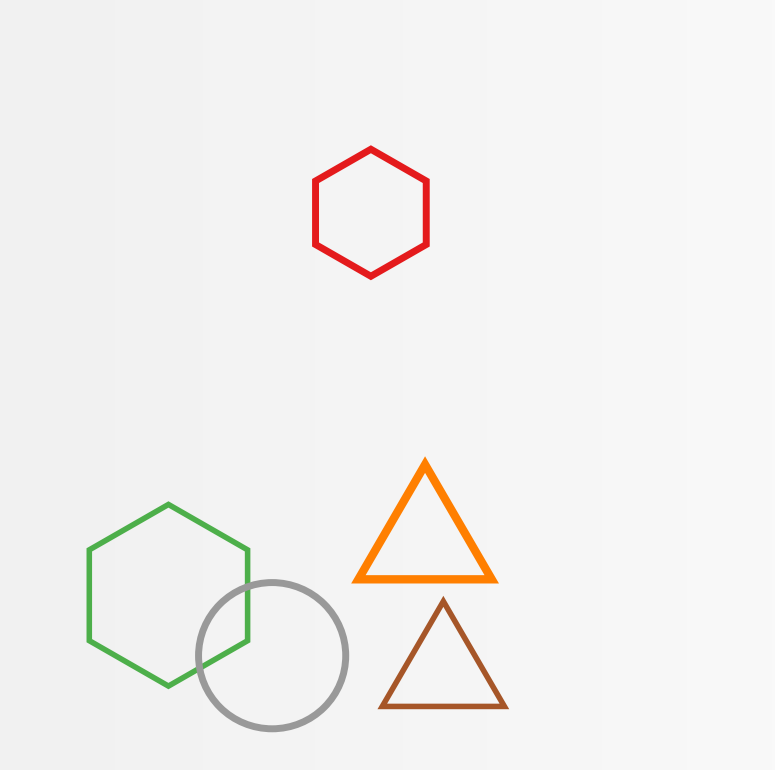[{"shape": "hexagon", "thickness": 2.5, "radius": 0.41, "center": [0.479, 0.724]}, {"shape": "hexagon", "thickness": 2, "radius": 0.59, "center": [0.217, 0.227]}, {"shape": "triangle", "thickness": 3, "radius": 0.5, "center": [0.548, 0.297]}, {"shape": "triangle", "thickness": 2, "radius": 0.45, "center": [0.572, 0.128]}, {"shape": "circle", "thickness": 2.5, "radius": 0.47, "center": [0.351, 0.148]}]